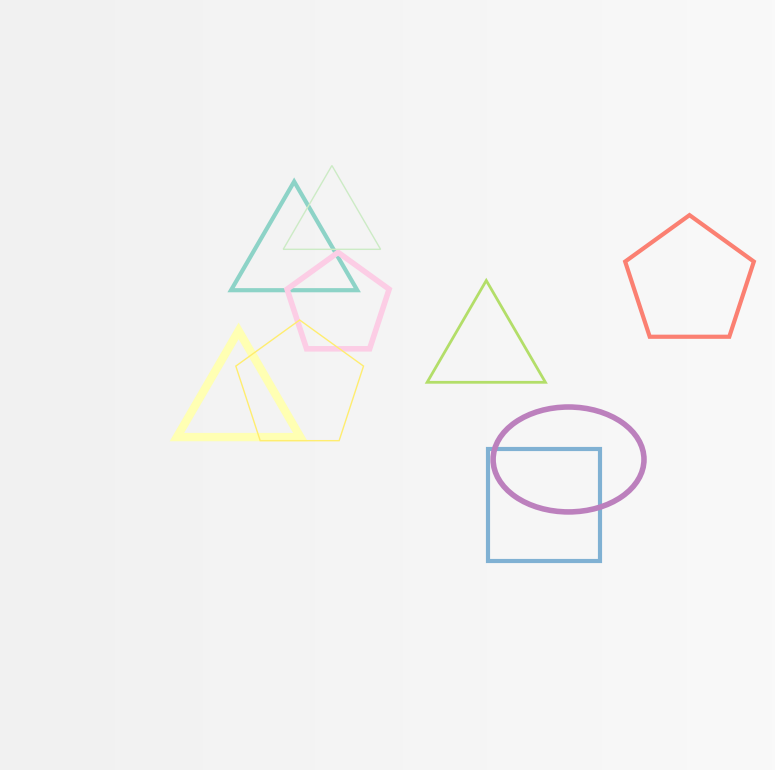[{"shape": "triangle", "thickness": 1.5, "radius": 0.47, "center": [0.38, 0.67]}, {"shape": "triangle", "thickness": 3, "radius": 0.46, "center": [0.308, 0.478]}, {"shape": "pentagon", "thickness": 1.5, "radius": 0.44, "center": [0.89, 0.633]}, {"shape": "square", "thickness": 1.5, "radius": 0.36, "center": [0.702, 0.344]}, {"shape": "triangle", "thickness": 1, "radius": 0.44, "center": [0.627, 0.548]}, {"shape": "pentagon", "thickness": 2, "radius": 0.35, "center": [0.436, 0.603]}, {"shape": "oval", "thickness": 2, "radius": 0.49, "center": [0.734, 0.403]}, {"shape": "triangle", "thickness": 0.5, "radius": 0.36, "center": [0.428, 0.712]}, {"shape": "pentagon", "thickness": 0.5, "radius": 0.43, "center": [0.387, 0.498]}]